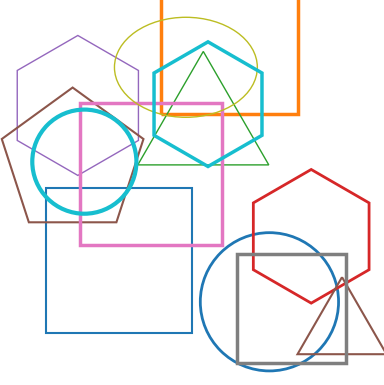[{"shape": "circle", "thickness": 2, "radius": 0.9, "center": [0.7, 0.216]}, {"shape": "square", "thickness": 1.5, "radius": 0.94, "center": [0.309, 0.324]}, {"shape": "square", "thickness": 2.5, "radius": 0.89, "center": [0.596, 0.881]}, {"shape": "triangle", "thickness": 1, "radius": 0.98, "center": [0.528, 0.67]}, {"shape": "hexagon", "thickness": 2, "radius": 0.87, "center": [0.808, 0.386]}, {"shape": "hexagon", "thickness": 1, "radius": 0.91, "center": [0.202, 0.726]}, {"shape": "triangle", "thickness": 1.5, "radius": 0.67, "center": [0.888, 0.147]}, {"shape": "pentagon", "thickness": 1.5, "radius": 0.97, "center": [0.189, 0.579]}, {"shape": "square", "thickness": 2.5, "radius": 0.92, "center": [0.393, 0.548]}, {"shape": "square", "thickness": 2.5, "radius": 0.71, "center": [0.756, 0.198]}, {"shape": "oval", "thickness": 1, "radius": 0.93, "center": [0.483, 0.825]}, {"shape": "hexagon", "thickness": 2.5, "radius": 0.81, "center": [0.54, 0.729]}, {"shape": "circle", "thickness": 3, "radius": 0.68, "center": [0.219, 0.58]}]